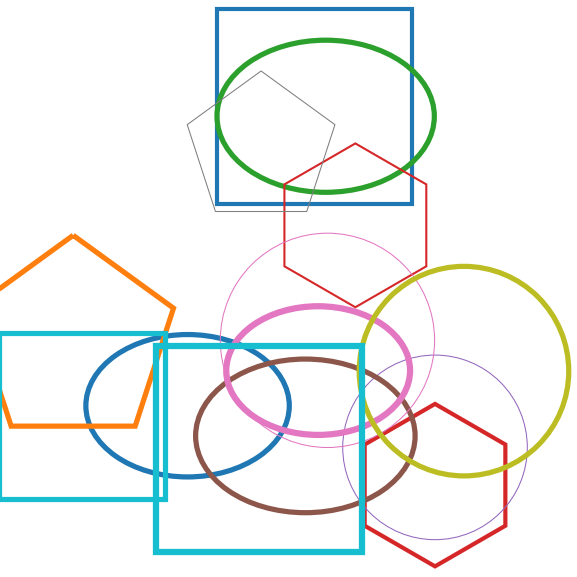[{"shape": "square", "thickness": 2, "radius": 0.84, "center": [0.545, 0.815]}, {"shape": "oval", "thickness": 2.5, "radius": 0.88, "center": [0.325, 0.297]}, {"shape": "pentagon", "thickness": 2.5, "radius": 0.91, "center": [0.127, 0.409]}, {"shape": "oval", "thickness": 2.5, "radius": 0.94, "center": [0.564, 0.798]}, {"shape": "hexagon", "thickness": 1, "radius": 0.71, "center": [0.615, 0.609]}, {"shape": "hexagon", "thickness": 2, "radius": 0.7, "center": [0.753, 0.159]}, {"shape": "circle", "thickness": 0.5, "radius": 0.8, "center": [0.753, 0.224]}, {"shape": "oval", "thickness": 2.5, "radius": 0.95, "center": [0.529, 0.244]}, {"shape": "circle", "thickness": 0.5, "radius": 0.93, "center": [0.567, 0.41]}, {"shape": "oval", "thickness": 3, "radius": 0.8, "center": [0.551, 0.357]}, {"shape": "pentagon", "thickness": 0.5, "radius": 0.67, "center": [0.452, 0.742]}, {"shape": "circle", "thickness": 2.5, "radius": 0.91, "center": [0.803, 0.356]}, {"shape": "square", "thickness": 2.5, "radius": 0.72, "center": [0.142, 0.28]}, {"shape": "square", "thickness": 3, "radius": 0.89, "center": [0.448, 0.222]}]